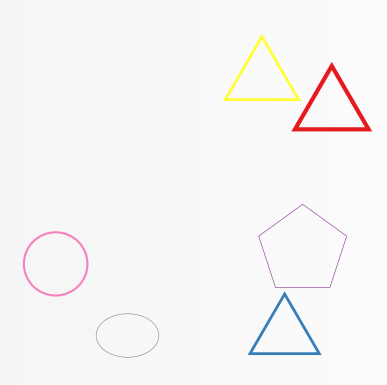[{"shape": "triangle", "thickness": 3, "radius": 0.55, "center": [0.856, 0.719]}, {"shape": "triangle", "thickness": 2, "radius": 0.52, "center": [0.735, 0.133]}, {"shape": "pentagon", "thickness": 0.5, "radius": 0.6, "center": [0.781, 0.35]}, {"shape": "triangle", "thickness": 2, "radius": 0.55, "center": [0.676, 0.796]}, {"shape": "circle", "thickness": 1.5, "radius": 0.41, "center": [0.144, 0.315]}, {"shape": "oval", "thickness": 0.5, "radius": 0.4, "center": [0.329, 0.129]}]